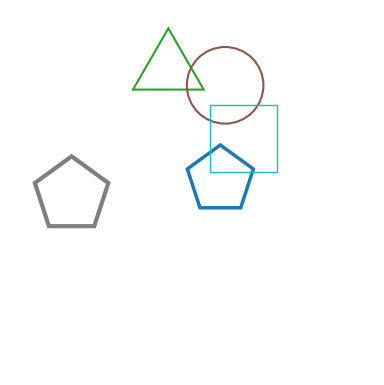[{"shape": "pentagon", "thickness": 2.5, "radius": 0.45, "center": [0.572, 0.533]}, {"shape": "triangle", "thickness": 1.5, "radius": 0.53, "center": [0.437, 0.82]}, {"shape": "circle", "thickness": 1.5, "radius": 0.5, "center": [0.585, 0.778]}, {"shape": "pentagon", "thickness": 3, "radius": 0.5, "center": [0.186, 0.494]}, {"shape": "square", "thickness": 1, "radius": 0.43, "center": [0.632, 0.64]}]